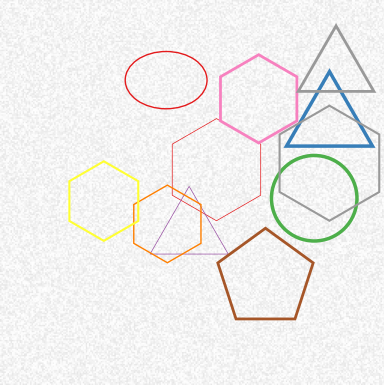[{"shape": "hexagon", "thickness": 0.5, "radius": 0.66, "center": [0.562, 0.559]}, {"shape": "oval", "thickness": 1, "radius": 0.53, "center": [0.431, 0.792]}, {"shape": "triangle", "thickness": 2.5, "radius": 0.64, "center": [0.856, 0.685]}, {"shape": "circle", "thickness": 2.5, "radius": 0.56, "center": [0.816, 0.485]}, {"shape": "triangle", "thickness": 0.5, "radius": 0.59, "center": [0.491, 0.399]}, {"shape": "hexagon", "thickness": 1, "radius": 0.5, "center": [0.435, 0.418]}, {"shape": "hexagon", "thickness": 1.5, "radius": 0.52, "center": [0.27, 0.478]}, {"shape": "pentagon", "thickness": 2, "radius": 0.65, "center": [0.69, 0.277]}, {"shape": "hexagon", "thickness": 2, "radius": 0.57, "center": [0.672, 0.743]}, {"shape": "hexagon", "thickness": 1.5, "radius": 0.75, "center": [0.856, 0.576]}, {"shape": "triangle", "thickness": 2, "radius": 0.57, "center": [0.873, 0.819]}]